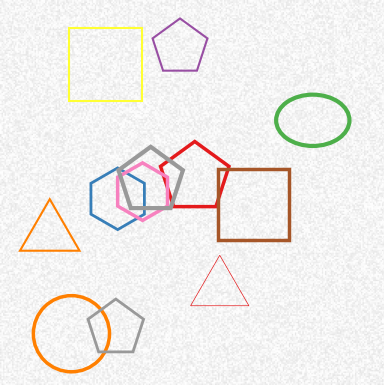[{"shape": "triangle", "thickness": 0.5, "radius": 0.44, "center": [0.571, 0.25]}, {"shape": "pentagon", "thickness": 2.5, "radius": 0.47, "center": [0.506, 0.539]}, {"shape": "hexagon", "thickness": 2, "radius": 0.4, "center": [0.306, 0.484]}, {"shape": "oval", "thickness": 3, "radius": 0.48, "center": [0.812, 0.688]}, {"shape": "pentagon", "thickness": 1.5, "radius": 0.37, "center": [0.468, 0.877]}, {"shape": "circle", "thickness": 2.5, "radius": 0.49, "center": [0.186, 0.133]}, {"shape": "triangle", "thickness": 1.5, "radius": 0.45, "center": [0.129, 0.393]}, {"shape": "square", "thickness": 1.5, "radius": 0.47, "center": [0.273, 0.832]}, {"shape": "square", "thickness": 2.5, "radius": 0.46, "center": [0.658, 0.468]}, {"shape": "hexagon", "thickness": 2.5, "radius": 0.37, "center": [0.37, 0.502]}, {"shape": "pentagon", "thickness": 2, "radius": 0.38, "center": [0.301, 0.147]}, {"shape": "pentagon", "thickness": 3, "radius": 0.44, "center": [0.391, 0.531]}]